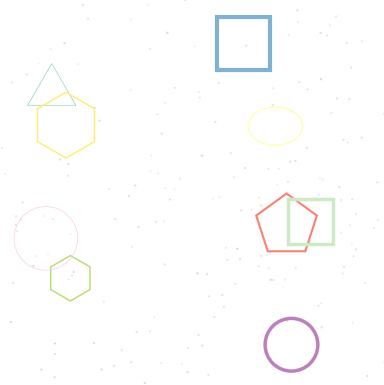[{"shape": "triangle", "thickness": 0.5, "radius": 0.36, "center": [0.134, 0.763]}, {"shape": "oval", "thickness": 1, "radius": 0.35, "center": [0.715, 0.672]}, {"shape": "pentagon", "thickness": 1.5, "radius": 0.41, "center": [0.744, 0.414]}, {"shape": "square", "thickness": 3, "radius": 0.34, "center": [0.633, 0.888]}, {"shape": "hexagon", "thickness": 1, "radius": 0.29, "center": [0.183, 0.277]}, {"shape": "circle", "thickness": 0.5, "radius": 0.41, "center": [0.119, 0.381]}, {"shape": "circle", "thickness": 2.5, "radius": 0.34, "center": [0.757, 0.105]}, {"shape": "square", "thickness": 2.5, "radius": 0.3, "center": [0.806, 0.424]}, {"shape": "hexagon", "thickness": 1, "radius": 0.43, "center": [0.171, 0.675]}]